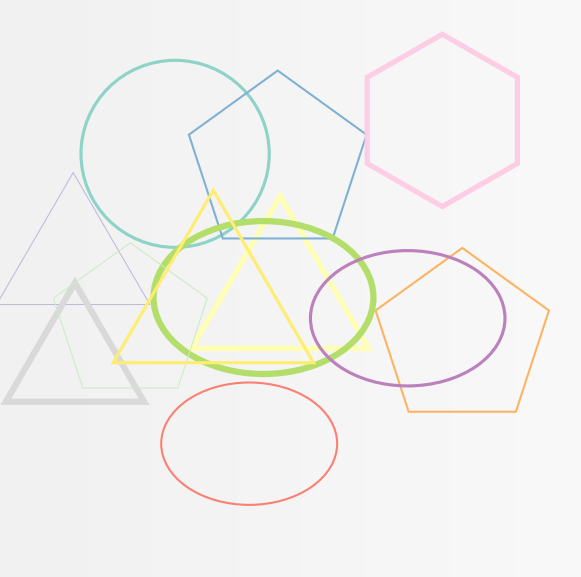[{"shape": "circle", "thickness": 1.5, "radius": 0.81, "center": [0.301, 0.733]}, {"shape": "triangle", "thickness": 2.5, "radius": 0.88, "center": [0.482, 0.484]}, {"shape": "triangle", "thickness": 0.5, "radius": 0.76, "center": [0.126, 0.548]}, {"shape": "oval", "thickness": 1, "radius": 0.76, "center": [0.429, 0.231]}, {"shape": "pentagon", "thickness": 1, "radius": 0.8, "center": [0.478, 0.716]}, {"shape": "pentagon", "thickness": 1, "radius": 0.78, "center": [0.795, 0.413]}, {"shape": "oval", "thickness": 3, "radius": 0.95, "center": [0.453, 0.484]}, {"shape": "hexagon", "thickness": 2.5, "radius": 0.75, "center": [0.761, 0.791]}, {"shape": "triangle", "thickness": 3, "radius": 0.69, "center": [0.129, 0.372]}, {"shape": "oval", "thickness": 1.5, "radius": 0.84, "center": [0.701, 0.448]}, {"shape": "pentagon", "thickness": 0.5, "radius": 0.7, "center": [0.224, 0.44]}, {"shape": "triangle", "thickness": 1.5, "radius": 1.0, "center": [0.367, 0.471]}]